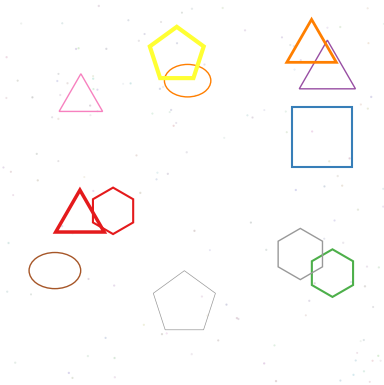[{"shape": "triangle", "thickness": 2.5, "radius": 0.36, "center": [0.208, 0.434]}, {"shape": "hexagon", "thickness": 1.5, "radius": 0.3, "center": [0.294, 0.452]}, {"shape": "square", "thickness": 1.5, "radius": 0.39, "center": [0.837, 0.645]}, {"shape": "hexagon", "thickness": 1.5, "radius": 0.31, "center": [0.864, 0.291]}, {"shape": "triangle", "thickness": 1, "radius": 0.42, "center": [0.85, 0.811]}, {"shape": "oval", "thickness": 1, "radius": 0.3, "center": [0.487, 0.79]}, {"shape": "triangle", "thickness": 2, "radius": 0.37, "center": [0.809, 0.875]}, {"shape": "pentagon", "thickness": 3, "radius": 0.37, "center": [0.459, 0.857]}, {"shape": "oval", "thickness": 1, "radius": 0.34, "center": [0.143, 0.297]}, {"shape": "triangle", "thickness": 1, "radius": 0.33, "center": [0.21, 0.743]}, {"shape": "pentagon", "thickness": 0.5, "radius": 0.42, "center": [0.479, 0.212]}, {"shape": "hexagon", "thickness": 1, "radius": 0.33, "center": [0.78, 0.34]}]